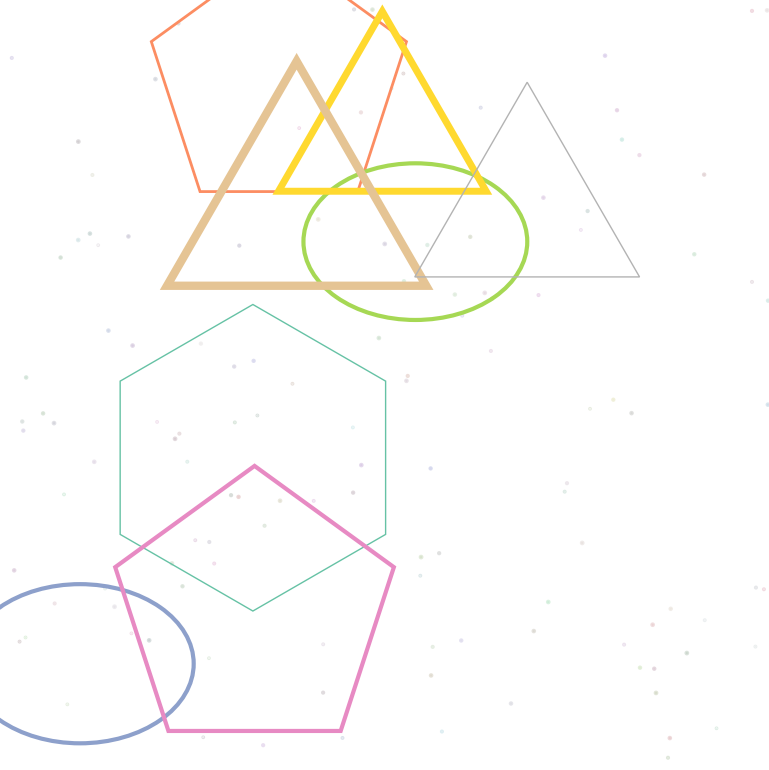[{"shape": "hexagon", "thickness": 0.5, "radius": 1.0, "center": [0.328, 0.406]}, {"shape": "pentagon", "thickness": 1, "radius": 0.87, "center": [0.362, 0.892]}, {"shape": "oval", "thickness": 1.5, "radius": 0.74, "center": [0.104, 0.138]}, {"shape": "pentagon", "thickness": 1.5, "radius": 0.95, "center": [0.331, 0.205]}, {"shape": "oval", "thickness": 1.5, "radius": 0.73, "center": [0.539, 0.686]}, {"shape": "triangle", "thickness": 2.5, "radius": 0.78, "center": [0.497, 0.829]}, {"shape": "triangle", "thickness": 3, "radius": 0.97, "center": [0.385, 0.726]}, {"shape": "triangle", "thickness": 0.5, "radius": 0.84, "center": [0.685, 0.725]}]